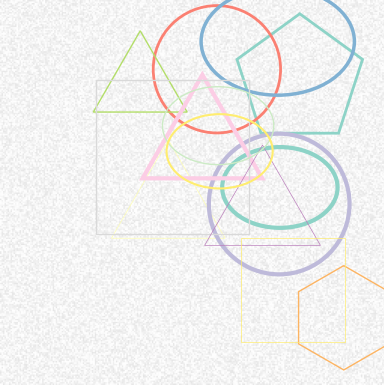[{"shape": "pentagon", "thickness": 2, "radius": 0.86, "center": [0.779, 0.793]}, {"shape": "oval", "thickness": 3, "radius": 0.75, "center": [0.727, 0.513]}, {"shape": "triangle", "thickness": 0.5, "radius": 0.85, "center": [0.437, 0.466]}, {"shape": "circle", "thickness": 3, "radius": 0.91, "center": [0.725, 0.47]}, {"shape": "circle", "thickness": 2, "radius": 0.83, "center": [0.563, 0.82]}, {"shape": "oval", "thickness": 2.5, "radius": 1.0, "center": [0.721, 0.892]}, {"shape": "hexagon", "thickness": 1, "radius": 0.68, "center": [0.893, 0.175]}, {"shape": "triangle", "thickness": 1, "radius": 0.7, "center": [0.364, 0.779]}, {"shape": "triangle", "thickness": 3, "radius": 0.9, "center": [0.526, 0.626]}, {"shape": "square", "thickness": 1, "radius": 1.0, "center": [0.448, 0.593]}, {"shape": "triangle", "thickness": 0.5, "radius": 0.87, "center": [0.682, 0.449]}, {"shape": "oval", "thickness": 1, "radius": 0.72, "center": [0.567, 0.674]}, {"shape": "square", "thickness": 0.5, "radius": 0.68, "center": [0.761, 0.247]}, {"shape": "oval", "thickness": 1.5, "radius": 0.69, "center": [0.57, 0.607]}]